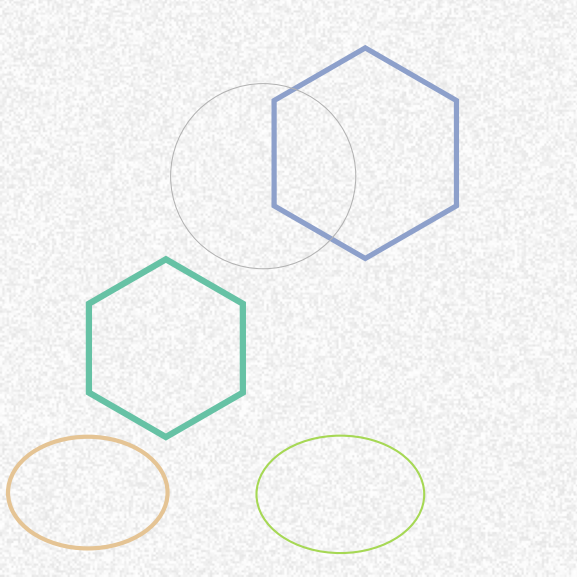[{"shape": "hexagon", "thickness": 3, "radius": 0.77, "center": [0.287, 0.396]}, {"shape": "hexagon", "thickness": 2.5, "radius": 0.91, "center": [0.633, 0.734]}, {"shape": "oval", "thickness": 1, "radius": 0.73, "center": [0.589, 0.143]}, {"shape": "oval", "thickness": 2, "radius": 0.69, "center": [0.152, 0.146]}, {"shape": "circle", "thickness": 0.5, "radius": 0.8, "center": [0.456, 0.694]}]